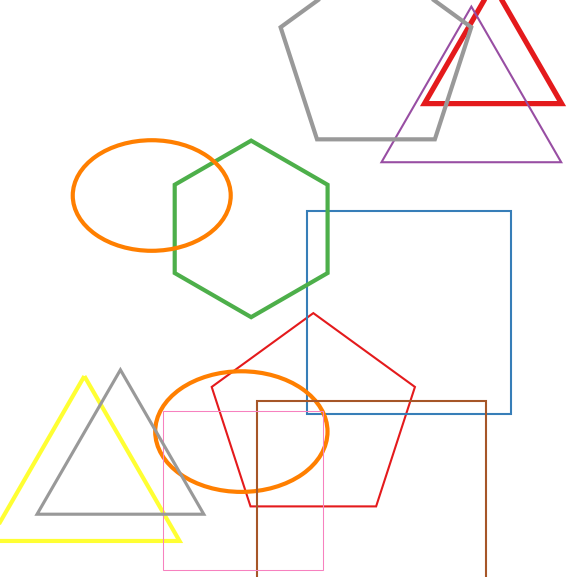[{"shape": "pentagon", "thickness": 1, "radius": 0.93, "center": [0.543, 0.272]}, {"shape": "triangle", "thickness": 2.5, "radius": 0.69, "center": [0.854, 0.888]}, {"shape": "square", "thickness": 1, "radius": 0.88, "center": [0.708, 0.458]}, {"shape": "hexagon", "thickness": 2, "radius": 0.76, "center": [0.435, 0.603]}, {"shape": "triangle", "thickness": 1, "radius": 0.9, "center": [0.816, 0.808]}, {"shape": "oval", "thickness": 2, "radius": 0.68, "center": [0.263, 0.661]}, {"shape": "oval", "thickness": 2, "radius": 0.75, "center": [0.418, 0.252]}, {"shape": "triangle", "thickness": 2, "radius": 0.95, "center": [0.146, 0.158]}, {"shape": "square", "thickness": 1, "radius": 0.99, "center": [0.643, 0.107]}, {"shape": "square", "thickness": 0.5, "radius": 0.69, "center": [0.421, 0.15]}, {"shape": "pentagon", "thickness": 2, "radius": 0.87, "center": [0.651, 0.898]}, {"shape": "triangle", "thickness": 1.5, "radius": 0.83, "center": [0.209, 0.192]}]